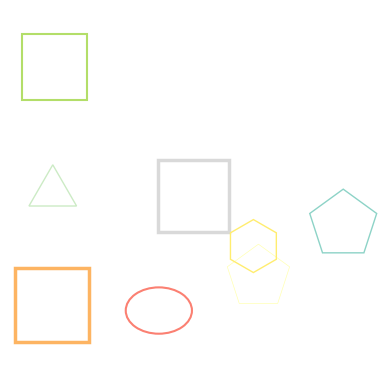[{"shape": "pentagon", "thickness": 1, "radius": 0.46, "center": [0.891, 0.417]}, {"shape": "pentagon", "thickness": 0.5, "radius": 0.43, "center": [0.671, 0.281]}, {"shape": "oval", "thickness": 1.5, "radius": 0.43, "center": [0.413, 0.193]}, {"shape": "square", "thickness": 2.5, "radius": 0.48, "center": [0.136, 0.209]}, {"shape": "square", "thickness": 1.5, "radius": 0.43, "center": [0.142, 0.826]}, {"shape": "square", "thickness": 2.5, "radius": 0.46, "center": [0.502, 0.49]}, {"shape": "triangle", "thickness": 1, "radius": 0.36, "center": [0.137, 0.501]}, {"shape": "hexagon", "thickness": 1, "radius": 0.34, "center": [0.658, 0.361]}]